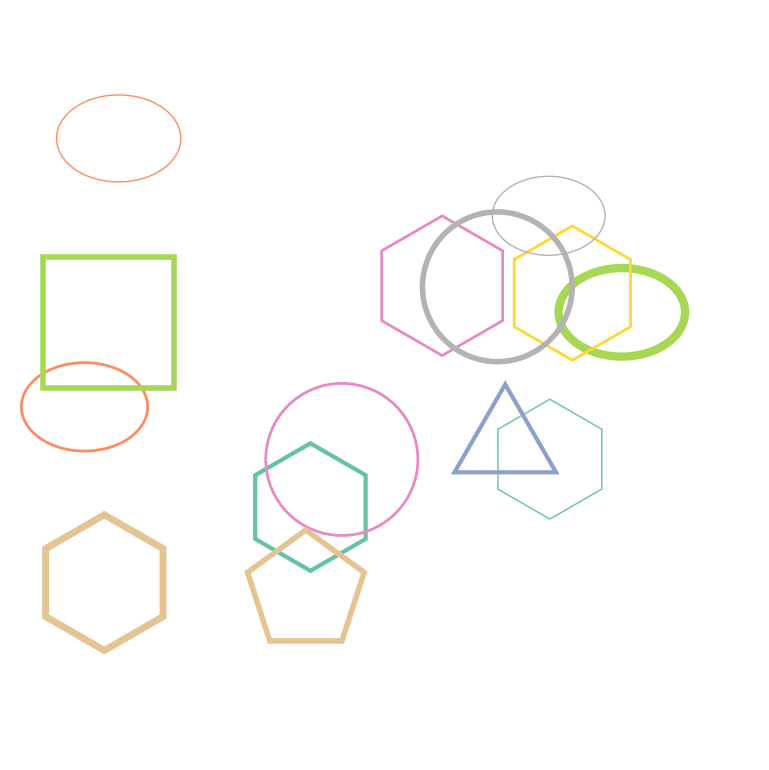[{"shape": "hexagon", "thickness": 1.5, "radius": 0.41, "center": [0.403, 0.341]}, {"shape": "hexagon", "thickness": 0.5, "radius": 0.39, "center": [0.714, 0.404]}, {"shape": "oval", "thickness": 1, "radius": 0.41, "center": [0.11, 0.472]}, {"shape": "oval", "thickness": 0.5, "radius": 0.4, "center": [0.154, 0.82]}, {"shape": "triangle", "thickness": 1.5, "radius": 0.38, "center": [0.656, 0.425]}, {"shape": "hexagon", "thickness": 1, "radius": 0.45, "center": [0.574, 0.629]}, {"shape": "circle", "thickness": 1, "radius": 0.49, "center": [0.444, 0.403]}, {"shape": "square", "thickness": 2, "radius": 0.43, "center": [0.141, 0.581]}, {"shape": "oval", "thickness": 3, "radius": 0.41, "center": [0.808, 0.594]}, {"shape": "hexagon", "thickness": 1, "radius": 0.44, "center": [0.743, 0.619]}, {"shape": "hexagon", "thickness": 2.5, "radius": 0.44, "center": [0.136, 0.243]}, {"shape": "pentagon", "thickness": 2, "radius": 0.4, "center": [0.397, 0.232]}, {"shape": "oval", "thickness": 0.5, "radius": 0.37, "center": [0.713, 0.72]}, {"shape": "circle", "thickness": 2, "radius": 0.49, "center": [0.646, 0.628]}]